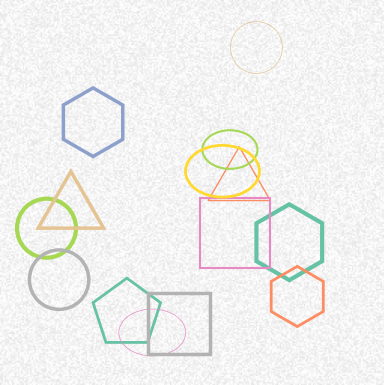[{"shape": "pentagon", "thickness": 2, "radius": 0.46, "center": [0.329, 0.185]}, {"shape": "hexagon", "thickness": 3, "radius": 0.49, "center": [0.751, 0.371]}, {"shape": "triangle", "thickness": 1, "radius": 0.47, "center": [0.621, 0.526]}, {"shape": "hexagon", "thickness": 2, "radius": 0.39, "center": [0.772, 0.23]}, {"shape": "hexagon", "thickness": 2.5, "radius": 0.45, "center": [0.242, 0.683]}, {"shape": "square", "thickness": 1.5, "radius": 0.45, "center": [0.609, 0.395]}, {"shape": "oval", "thickness": 0.5, "radius": 0.43, "center": [0.396, 0.136]}, {"shape": "oval", "thickness": 1.5, "radius": 0.36, "center": [0.597, 0.612]}, {"shape": "circle", "thickness": 3, "radius": 0.38, "center": [0.121, 0.407]}, {"shape": "oval", "thickness": 2, "radius": 0.48, "center": [0.578, 0.555]}, {"shape": "circle", "thickness": 0.5, "radius": 0.34, "center": [0.666, 0.877]}, {"shape": "triangle", "thickness": 2.5, "radius": 0.49, "center": [0.184, 0.456]}, {"shape": "square", "thickness": 2.5, "radius": 0.4, "center": [0.465, 0.159]}, {"shape": "circle", "thickness": 2.5, "radius": 0.39, "center": [0.154, 0.274]}]